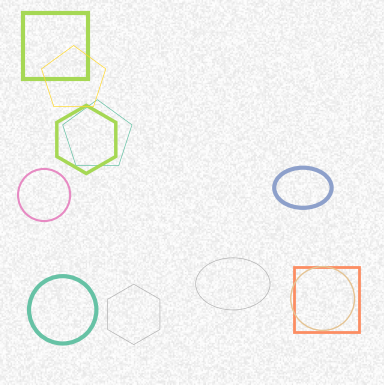[{"shape": "circle", "thickness": 3, "radius": 0.44, "center": [0.163, 0.195]}, {"shape": "pentagon", "thickness": 0.5, "radius": 0.47, "center": [0.253, 0.646]}, {"shape": "square", "thickness": 2, "radius": 0.42, "center": [0.849, 0.221]}, {"shape": "oval", "thickness": 3, "radius": 0.37, "center": [0.787, 0.512]}, {"shape": "circle", "thickness": 1.5, "radius": 0.34, "center": [0.115, 0.494]}, {"shape": "square", "thickness": 3, "radius": 0.43, "center": [0.144, 0.881]}, {"shape": "hexagon", "thickness": 2.5, "radius": 0.44, "center": [0.224, 0.638]}, {"shape": "pentagon", "thickness": 0.5, "radius": 0.44, "center": [0.191, 0.794]}, {"shape": "circle", "thickness": 1, "radius": 0.41, "center": [0.838, 0.225]}, {"shape": "hexagon", "thickness": 0.5, "radius": 0.39, "center": [0.347, 0.183]}, {"shape": "oval", "thickness": 0.5, "radius": 0.48, "center": [0.605, 0.263]}]